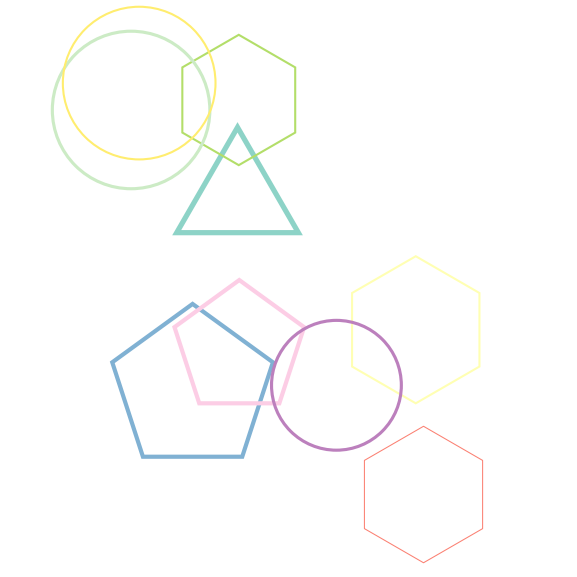[{"shape": "triangle", "thickness": 2.5, "radius": 0.61, "center": [0.411, 0.657]}, {"shape": "hexagon", "thickness": 1, "radius": 0.64, "center": [0.72, 0.428]}, {"shape": "hexagon", "thickness": 0.5, "radius": 0.59, "center": [0.733, 0.143]}, {"shape": "pentagon", "thickness": 2, "radius": 0.73, "center": [0.333, 0.327]}, {"shape": "hexagon", "thickness": 1, "radius": 0.56, "center": [0.413, 0.826]}, {"shape": "pentagon", "thickness": 2, "radius": 0.59, "center": [0.414, 0.396]}, {"shape": "circle", "thickness": 1.5, "radius": 0.56, "center": [0.583, 0.332]}, {"shape": "circle", "thickness": 1.5, "radius": 0.68, "center": [0.227, 0.809]}, {"shape": "circle", "thickness": 1, "radius": 0.66, "center": [0.241, 0.855]}]